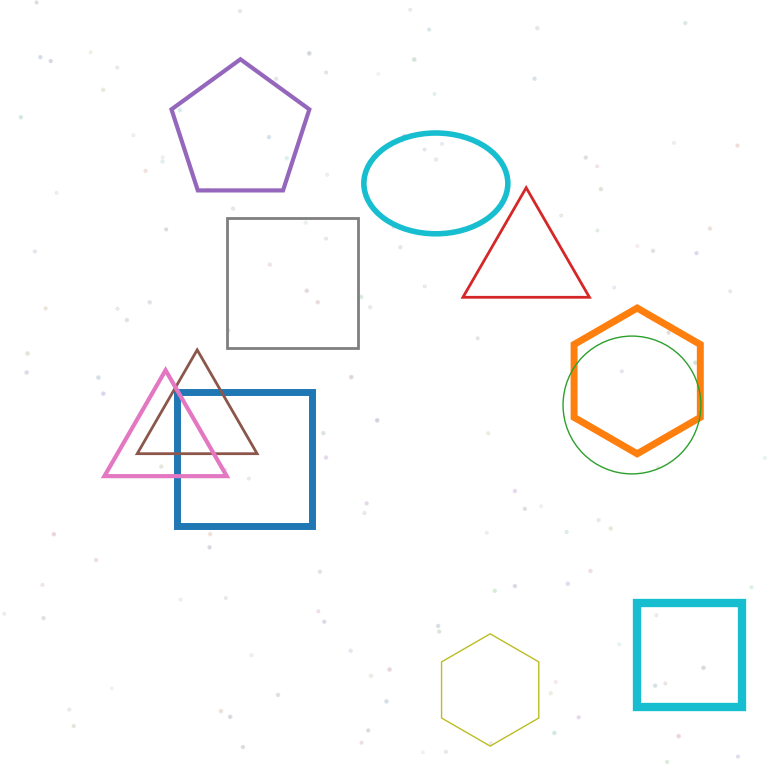[{"shape": "square", "thickness": 2.5, "radius": 0.44, "center": [0.317, 0.404]}, {"shape": "hexagon", "thickness": 2.5, "radius": 0.47, "center": [0.828, 0.505]}, {"shape": "circle", "thickness": 0.5, "radius": 0.45, "center": [0.821, 0.474]}, {"shape": "triangle", "thickness": 1, "radius": 0.47, "center": [0.683, 0.661]}, {"shape": "pentagon", "thickness": 1.5, "radius": 0.47, "center": [0.312, 0.829]}, {"shape": "triangle", "thickness": 1, "radius": 0.45, "center": [0.256, 0.456]}, {"shape": "triangle", "thickness": 1.5, "radius": 0.46, "center": [0.215, 0.427]}, {"shape": "square", "thickness": 1, "radius": 0.42, "center": [0.38, 0.633]}, {"shape": "hexagon", "thickness": 0.5, "radius": 0.36, "center": [0.637, 0.104]}, {"shape": "square", "thickness": 3, "radius": 0.34, "center": [0.896, 0.149]}, {"shape": "oval", "thickness": 2, "radius": 0.47, "center": [0.566, 0.762]}]